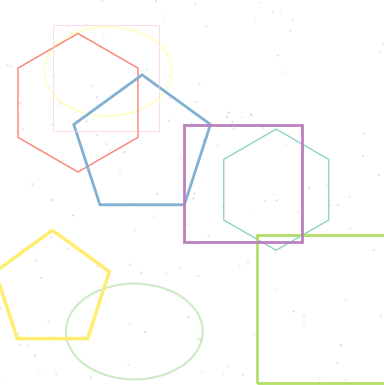[{"shape": "hexagon", "thickness": 1, "radius": 0.79, "center": [0.717, 0.507]}, {"shape": "oval", "thickness": 1, "radius": 0.83, "center": [0.28, 0.815]}, {"shape": "hexagon", "thickness": 1, "radius": 0.9, "center": [0.203, 0.733]}, {"shape": "pentagon", "thickness": 2, "radius": 0.93, "center": [0.369, 0.619]}, {"shape": "square", "thickness": 2, "radius": 0.96, "center": [0.861, 0.196]}, {"shape": "square", "thickness": 0.5, "radius": 0.69, "center": [0.275, 0.798]}, {"shape": "square", "thickness": 2, "radius": 0.76, "center": [0.631, 0.524]}, {"shape": "oval", "thickness": 1.5, "radius": 0.89, "center": [0.349, 0.139]}, {"shape": "pentagon", "thickness": 2.5, "radius": 0.78, "center": [0.136, 0.246]}]